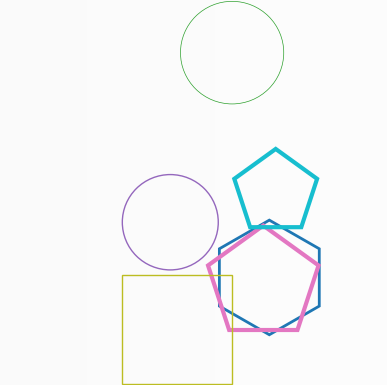[{"shape": "hexagon", "thickness": 2, "radius": 0.74, "center": [0.695, 0.279]}, {"shape": "circle", "thickness": 0.5, "radius": 0.67, "center": [0.599, 0.863]}, {"shape": "circle", "thickness": 1, "radius": 0.62, "center": [0.439, 0.423]}, {"shape": "pentagon", "thickness": 3, "radius": 0.75, "center": [0.679, 0.264]}, {"shape": "square", "thickness": 1, "radius": 0.71, "center": [0.458, 0.144]}, {"shape": "pentagon", "thickness": 3, "radius": 0.56, "center": [0.711, 0.501]}]